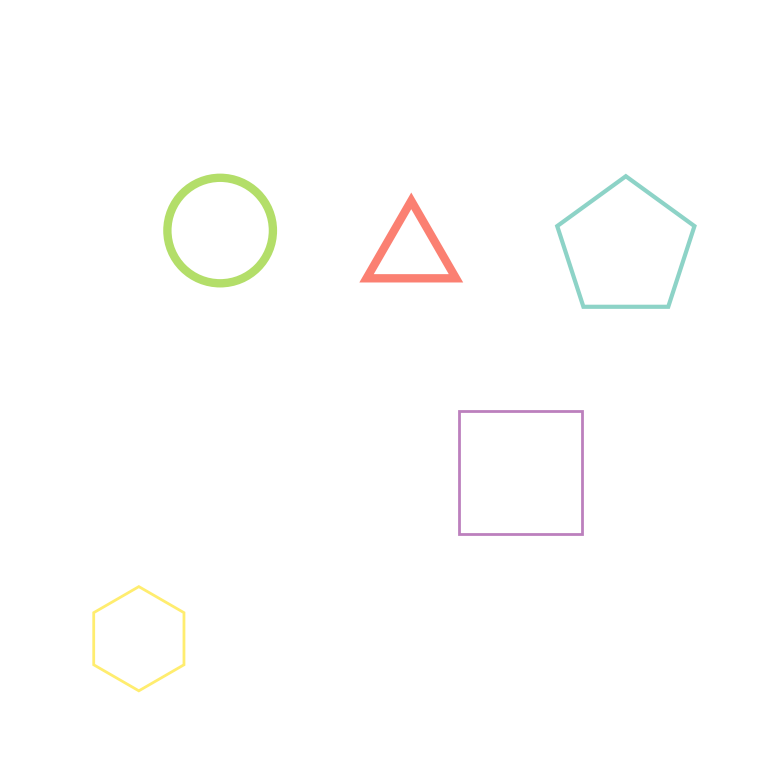[{"shape": "pentagon", "thickness": 1.5, "radius": 0.47, "center": [0.813, 0.677]}, {"shape": "triangle", "thickness": 3, "radius": 0.34, "center": [0.534, 0.672]}, {"shape": "circle", "thickness": 3, "radius": 0.34, "center": [0.286, 0.701]}, {"shape": "square", "thickness": 1, "radius": 0.4, "center": [0.676, 0.386]}, {"shape": "hexagon", "thickness": 1, "radius": 0.34, "center": [0.18, 0.17]}]